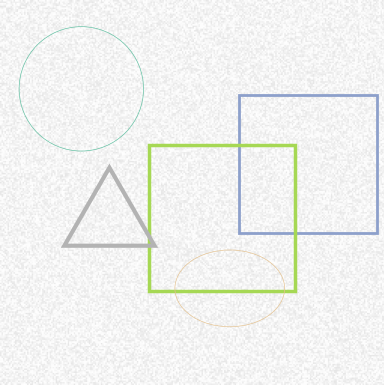[{"shape": "circle", "thickness": 0.5, "radius": 0.81, "center": [0.211, 0.769]}, {"shape": "square", "thickness": 2, "radius": 0.9, "center": [0.799, 0.573]}, {"shape": "square", "thickness": 2.5, "radius": 0.95, "center": [0.576, 0.433]}, {"shape": "oval", "thickness": 0.5, "radius": 0.71, "center": [0.597, 0.251]}, {"shape": "triangle", "thickness": 3, "radius": 0.68, "center": [0.284, 0.429]}]